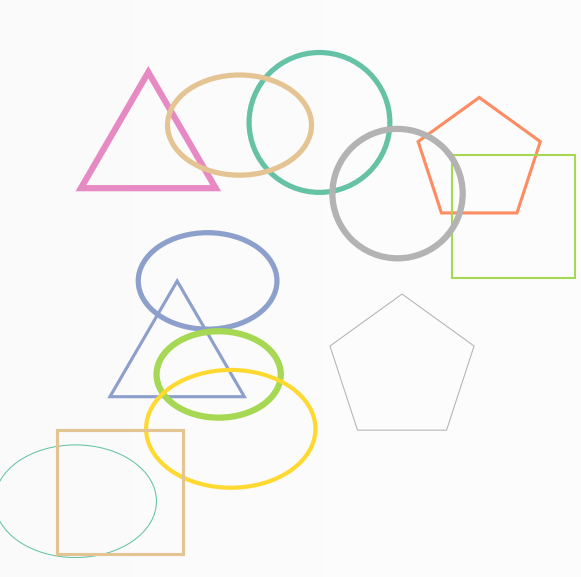[{"shape": "circle", "thickness": 2.5, "radius": 0.61, "center": [0.55, 0.787]}, {"shape": "oval", "thickness": 0.5, "radius": 0.7, "center": [0.13, 0.131]}, {"shape": "pentagon", "thickness": 1.5, "radius": 0.55, "center": [0.824, 0.72]}, {"shape": "oval", "thickness": 2.5, "radius": 0.6, "center": [0.357, 0.513]}, {"shape": "triangle", "thickness": 1.5, "radius": 0.67, "center": [0.305, 0.379]}, {"shape": "triangle", "thickness": 3, "radius": 0.67, "center": [0.255, 0.74]}, {"shape": "oval", "thickness": 3, "radius": 0.53, "center": [0.376, 0.351]}, {"shape": "square", "thickness": 1, "radius": 0.53, "center": [0.883, 0.624]}, {"shape": "oval", "thickness": 2, "radius": 0.73, "center": [0.397, 0.257]}, {"shape": "square", "thickness": 1.5, "radius": 0.54, "center": [0.206, 0.147]}, {"shape": "oval", "thickness": 2.5, "radius": 0.62, "center": [0.412, 0.783]}, {"shape": "circle", "thickness": 3, "radius": 0.56, "center": [0.684, 0.664]}, {"shape": "pentagon", "thickness": 0.5, "radius": 0.65, "center": [0.692, 0.36]}]